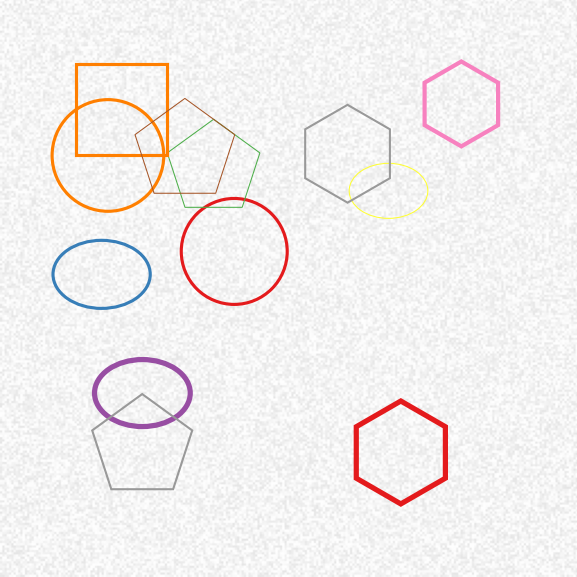[{"shape": "circle", "thickness": 1.5, "radius": 0.46, "center": [0.406, 0.564]}, {"shape": "hexagon", "thickness": 2.5, "radius": 0.45, "center": [0.694, 0.216]}, {"shape": "oval", "thickness": 1.5, "radius": 0.42, "center": [0.176, 0.524]}, {"shape": "pentagon", "thickness": 0.5, "radius": 0.42, "center": [0.37, 0.708]}, {"shape": "oval", "thickness": 2.5, "radius": 0.41, "center": [0.247, 0.319]}, {"shape": "circle", "thickness": 1.5, "radius": 0.48, "center": [0.187, 0.73]}, {"shape": "square", "thickness": 1.5, "radius": 0.39, "center": [0.211, 0.809]}, {"shape": "oval", "thickness": 0.5, "radius": 0.34, "center": [0.673, 0.669]}, {"shape": "pentagon", "thickness": 0.5, "radius": 0.45, "center": [0.32, 0.738]}, {"shape": "hexagon", "thickness": 2, "radius": 0.37, "center": [0.799, 0.819]}, {"shape": "hexagon", "thickness": 1, "radius": 0.42, "center": [0.602, 0.733]}, {"shape": "pentagon", "thickness": 1, "radius": 0.46, "center": [0.246, 0.226]}]